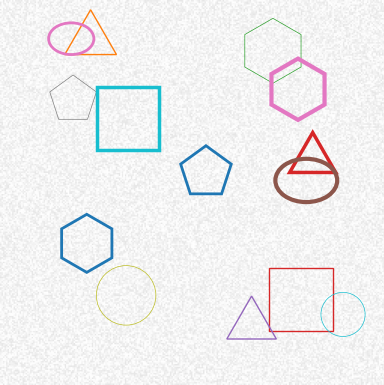[{"shape": "hexagon", "thickness": 2, "radius": 0.38, "center": [0.225, 0.368]}, {"shape": "pentagon", "thickness": 2, "radius": 0.35, "center": [0.535, 0.552]}, {"shape": "triangle", "thickness": 1, "radius": 0.39, "center": [0.235, 0.897]}, {"shape": "hexagon", "thickness": 0.5, "radius": 0.42, "center": [0.709, 0.868]}, {"shape": "square", "thickness": 1, "radius": 0.41, "center": [0.782, 0.222]}, {"shape": "triangle", "thickness": 2.5, "radius": 0.35, "center": [0.812, 0.587]}, {"shape": "triangle", "thickness": 1, "radius": 0.37, "center": [0.653, 0.157]}, {"shape": "oval", "thickness": 3, "radius": 0.4, "center": [0.796, 0.531]}, {"shape": "oval", "thickness": 2, "radius": 0.29, "center": [0.185, 0.899]}, {"shape": "hexagon", "thickness": 3, "radius": 0.4, "center": [0.774, 0.768]}, {"shape": "pentagon", "thickness": 0.5, "radius": 0.32, "center": [0.19, 0.742]}, {"shape": "circle", "thickness": 0.5, "radius": 0.39, "center": [0.328, 0.233]}, {"shape": "square", "thickness": 2.5, "radius": 0.41, "center": [0.333, 0.692]}, {"shape": "circle", "thickness": 0.5, "radius": 0.29, "center": [0.891, 0.183]}]